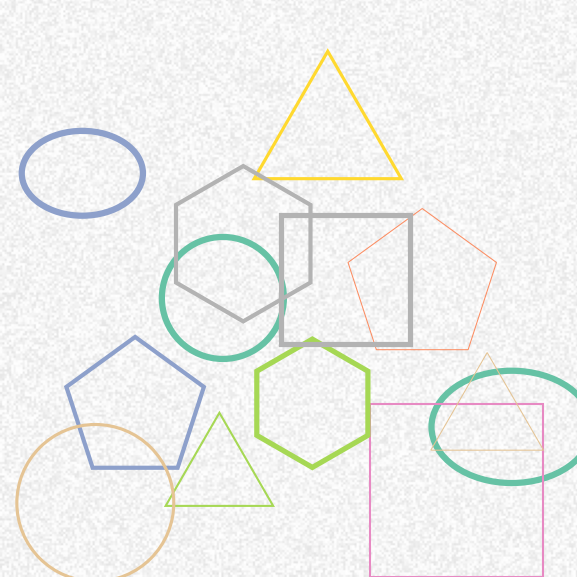[{"shape": "oval", "thickness": 3, "radius": 0.69, "center": [0.886, 0.26]}, {"shape": "circle", "thickness": 3, "radius": 0.53, "center": [0.386, 0.483]}, {"shape": "pentagon", "thickness": 0.5, "radius": 0.68, "center": [0.731, 0.503]}, {"shape": "pentagon", "thickness": 2, "radius": 0.63, "center": [0.234, 0.29]}, {"shape": "oval", "thickness": 3, "radius": 0.52, "center": [0.143, 0.699]}, {"shape": "square", "thickness": 1, "radius": 0.75, "center": [0.79, 0.15]}, {"shape": "triangle", "thickness": 1, "radius": 0.54, "center": [0.38, 0.177]}, {"shape": "hexagon", "thickness": 2.5, "radius": 0.56, "center": [0.541, 0.301]}, {"shape": "triangle", "thickness": 1.5, "radius": 0.74, "center": [0.568, 0.763]}, {"shape": "circle", "thickness": 1.5, "radius": 0.68, "center": [0.165, 0.128]}, {"shape": "triangle", "thickness": 0.5, "radius": 0.56, "center": [0.844, 0.276]}, {"shape": "hexagon", "thickness": 2, "radius": 0.67, "center": [0.421, 0.577]}, {"shape": "square", "thickness": 2.5, "radius": 0.56, "center": [0.598, 0.515]}]